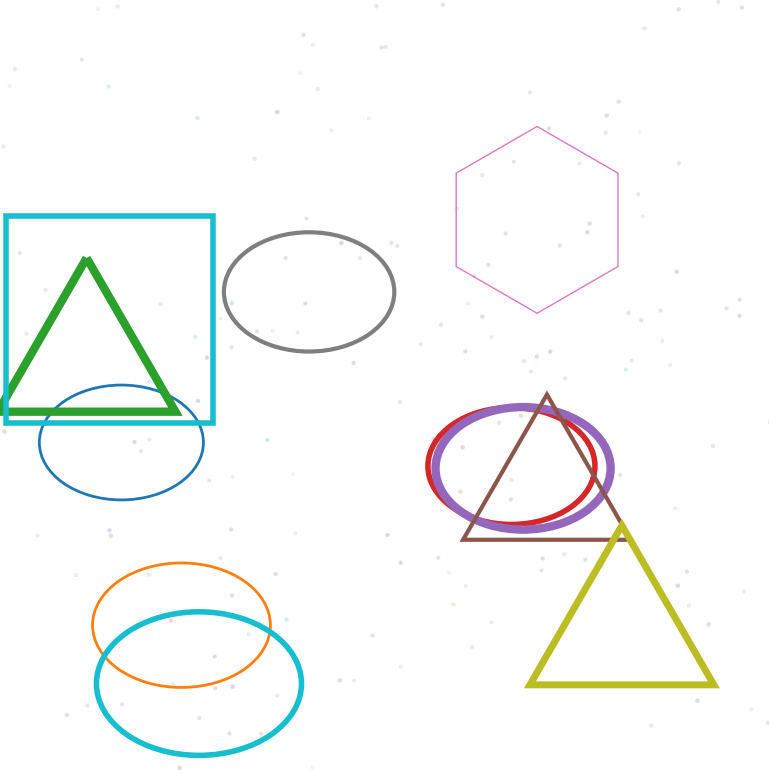[{"shape": "oval", "thickness": 1, "radius": 0.53, "center": [0.158, 0.425]}, {"shape": "oval", "thickness": 1, "radius": 0.58, "center": [0.236, 0.188]}, {"shape": "triangle", "thickness": 3, "radius": 0.67, "center": [0.113, 0.532]}, {"shape": "oval", "thickness": 2, "radius": 0.54, "center": [0.664, 0.395]}, {"shape": "oval", "thickness": 3, "radius": 0.57, "center": [0.679, 0.392]}, {"shape": "triangle", "thickness": 1.5, "radius": 0.63, "center": [0.71, 0.362]}, {"shape": "hexagon", "thickness": 0.5, "radius": 0.61, "center": [0.697, 0.714]}, {"shape": "oval", "thickness": 1.5, "radius": 0.55, "center": [0.401, 0.621]}, {"shape": "triangle", "thickness": 2.5, "radius": 0.69, "center": [0.808, 0.18]}, {"shape": "square", "thickness": 2, "radius": 0.67, "center": [0.142, 0.585]}, {"shape": "oval", "thickness": 2, "radius": 0.67, "center": [0.258, 0.112]}]